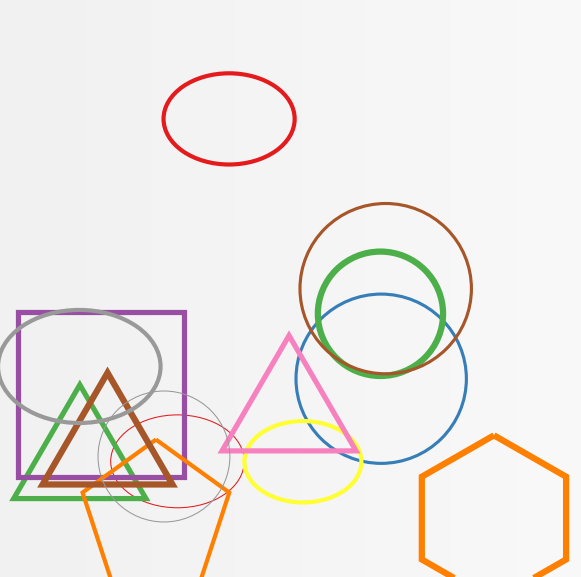[{"shape": "oval", "thickness": 0.5, "radius": 0.57, "center": [0.305, 0.2]}, {"shape": "oval", "thickness": 2, "radius": 0.56, "center": [0.394, 0.793]}, {"shape": "circle", "thickness": 1.5, "radius": 0.73, "center": [0.656, 0.343]}, {"shape": "circle", "thickness": 3, "radius": 0.54, "center": [0.655, 0.456]}, {"shape": "triangle", "thickness": 2.5, "radius": 0.66, "center": [0.137, 0.201]}, {"shape": "square", "thickness": 2.5, "radius": 0.72, "center": [0.174, 0.316]}, {"shape": "hexagon", "thickness": 3, "radius": 0.72, "center": [0.85, 0.102]}, {"shape": "pentagon", "thickness": 2, "radius": 0.66, "center": [0.268, 0.105]}, {"shape": "oval", "thickness": 2, "radius": 0.5, "center": [0.521, 0.2]}, {"shape": "triangle", "thickness": 3, "radius": 0.64, "center": [0.185, 0.225]}, {"shape": "circle", "thickness": 1.5, "radius": 0.74, "center": [0.664, 0.499]}, {"shape": "triangle", "thickness": 2.5, "radius": 0.67, "center": [0.497, 0.285]}, {"shape": "circle", "thickness": 0.5, "radius": 0.57, "center": [0.282, 0.209]}, {"shape": "oval", "thickness": 2, "radius": 0.7, "center": [0.136, 0.365]}]